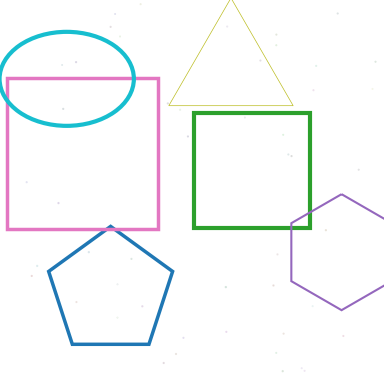[{"shape": "pentagon", "thickness": 2.5, "radius": 0.85, "center": [0.287, 0.243]}, {"shape": "square", "thickness": 3, "radius": 0.75, "center": [0.654, 0.557]}, {"shape": "hexagon", "thickness": 1.5, "radius": 0.75, "center": [0.887, 0.345]}, {"shape": "square", "thickness": 2.5, "radius": 0.98, "center": [0.214, 0.602]}, {"shape": "triangle", "thickness": 0.5, "radius": 0.93, "center": [0.6, 0.819]}, {"shape": "oval", "thickness": 3, "radius": 0.87, "center": [0.173, 0.795]}]